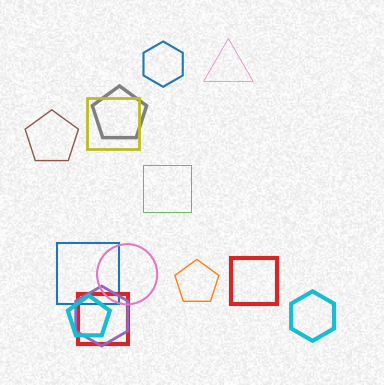[{"shape": "hexagon", "thickness": 1.5, "radius": 0.29, "center": [0.424, 0.833]}, {"shape": "square", "thickness": 1.5, "radius": 0.4, "center": [0.228, 0.29]}, {"shape": "pentagon", "thickness": 1, "radius": 0.3, "center": [0.511, 0.266]}, {"shape": "square", "thickness": 0.5, "radius": 0.31, "center": [0.434, 0.51]}, {"shape": "square", "thickness": 3, "radius": 0.32, "center": [0.267, 0.171]}, {"shape": "square", "thickness": 3, "radius": 0.3, "center": [0.66, 0.27]}, {"shape": "hexagon", "thickness": 2, "radius": 0.39, "center": [0.264, 0.179]}, {"shape": "pentagon", "thickness": 1, "radius": 0.36, "center": [0.135, 0.642]}, {"shape": "triangle", "thickness": 0.5, "radius": 0.37, "center": [0.593, 0.826]}, {"shape": "circle", "thickness": 1.5, "radius": 0.39, "center": [0.33, 0.288]}, {"shape": "pentagon", "thickness": 2.5, "radius": 0.37, "center": [0.31, 0.703]}, {"shape": "square", "thickness": 2, "radius": 0.34, "center": [0.294, 0.679]}, {"shape": "hexagon", "thickness": 3, "radius": 0.32, "center": [0.812, 0.179]}, {"shape": "pentagon", "thickness": 3, "radius": 0.29, "center": [0.231, 0.175]}]